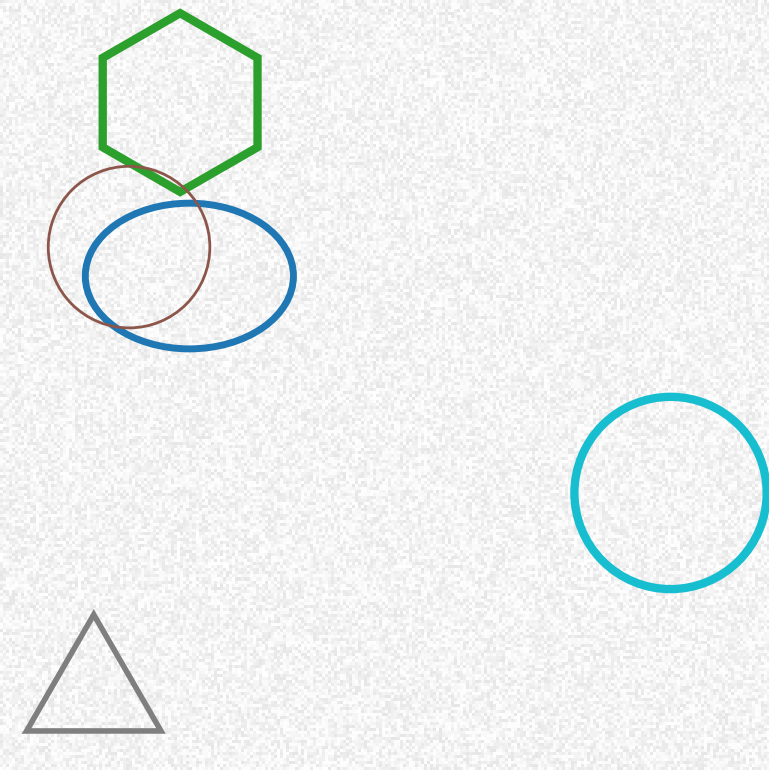[{"shape": "oval", "thickness": 2.5, "radius": 0.68, "center": [0.246, 0.642]}, {"shape": "hexagon", "thickness": 3, "radius": 0.58, "center": [0.234, 0.867]}, {"shape": "circle", "thickness": 1, "radius": 0.52, "center": [0.168, 0.679]}, {"shape": "triangle", "thickness": 2, "radius": 0.5, "center": [0.122, 0.101]}, {"shape": "circle", "thickness": 3, "radius": 0.62, "center": [0.871, 0.36]}]